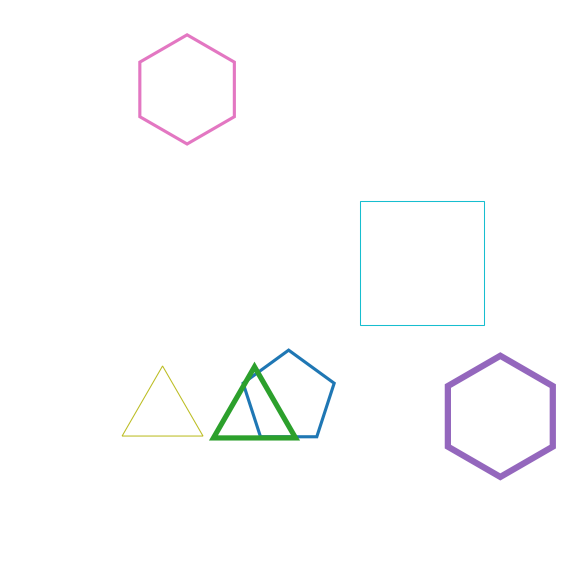[{"shape": "pentagon", "thickness": 1.5, "radius": 0.41, "center": [0.5, 0.31]}, {"shape": "triangle", "thickness": 2.5, "radius": 0.41, "center": [0.441, 0.282]}, {"shape": "hexagon", "thickness": 3, "radius": 0.52, "center": [0.866, 0.278]}, {"shape": "hexagon", "thickness": 1.5, "radius": 0.47, "center": [0.324, 0.844]}, {"shape": "triangle", "thickness": 0.5, "radius": 0.4, "center": [0.281, 0.285]}, {"shape": "square", "thickness": 0.5, "radius": 0.54, "center": [0.73, 0.544]}]